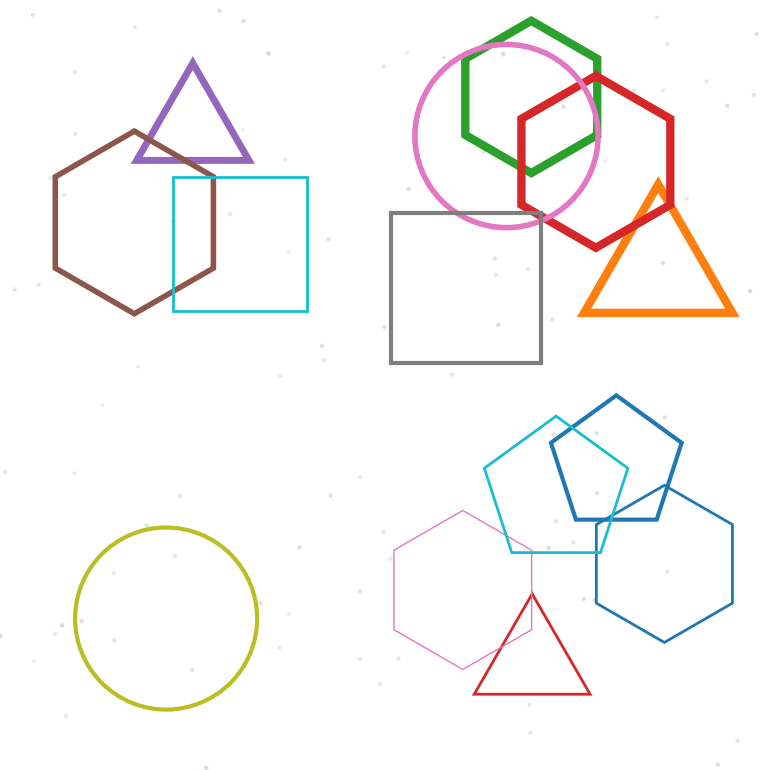[{"shape": "pentagon", "thickness": 1.5, "radius": 0.45, "center": [0.8, 0.397]}, {"shape": "hexagon", "thickness": 1, "radius": 0.51, "center": [0.863, 0.268]}, {"shape": "triangle", "thickness": 3, "radius": 0.56, "center": [0.855, 0.649]}, {"shape": "hexagon", "thickness": 3, "radius": 0.49, "center": [0.69, 0.874]}, {"shape": "triangle", "thickness": 1, "radius": 0.43, "center": [0.691, 0.142]}, {"shape": "hexagon", "thickness": 3, "radius": 0.56, "center": [0.774, 0.79]}, {"shape": "triangle", "thickness": 2.5, "radius": 0.42, "center": [0.25, 0.834]}, {"shape": "hexagon", "thickness": 2, "radius": 0.59, "center": [0.174, 0.711]}, {"shape": "hexagon", "thickness": 0.5, "radius": 0.52, "center": [0.601, 0.234]}, {"shape": "circle", "thickness": 2, "radius": 0.59, "center": [0.658, 0.823]}, {"shape": "square", "thickness": 1.5, "radius": 0.49, "center": [0.605, 0.626]}, {"shape": "circle", "thickness": 1.5, "radius": 0.59, "center": [0.216, 0.197]}, {"shape": "pentagon", "thickness": 1, "radius": 0.49, "center": [0.722, 0.362]}, {"shape": "square", "thickness": 1, "radius": 0.43, "center": [0.312, 0.683]}]